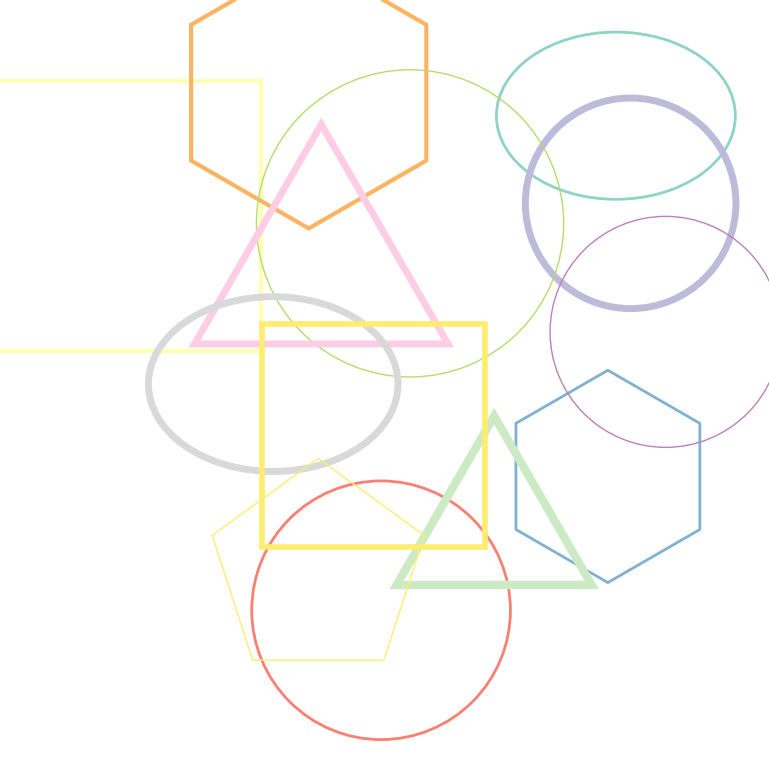[{"shape": "oval", "thickness": 1, "radius": 0.78, "center": [0.8, 0.85]}, {"shape": "square", "thickness": 1.5, "radius": 0.88, "center": [0.164, 0.719]}, {"shape": "circle", "thickness": 2.5, "radius": 0.68, "center": [0.819, 0.736]}, {"shape": "circle", "thickness": 1, "radius": 0.84, "center": [0.495, 0.207]}, {"shape": "hexagon", "thickness": 1, "radius": 0.69, "center": [0.789, 0.381]}, {"shape": "hexagon", "thickness": 1.5, "radius": 0.88, "center": [0.401, 0.88]}, {"shape": "circle", "thickness": 0.5, "radius": 1.0, "center": [0.533, 0.71]}, {"shape": "triangle", "thickness": 2.5, "radius": 0.95, "center": [0.417, 0.648]}, {"shape": "oval", "thickness": 2.5, "radius": 0.81, "center": [0.355, 0.501]}, {"shape": "circle", "thickness": 0.5, "radius": 0.75, "center": [0.864, 0.569]}, {"shape": "triangle", "thickness": 3, "radius": 0.73, "center": [0.642, 0.313]}, {"shape": "pentagon", "thickness": 0.5, "radius": 0.72, "center": [0.413, 0.26]}, {"shape": "square", "thickness": 2, "radius": 0.72, "center": [0.485, 0.434]}]